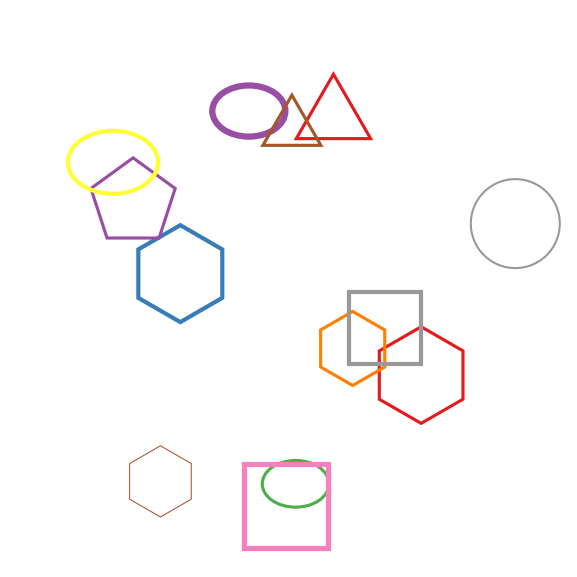[{"shape": "hexagon", "thickness": 1.5, "radius": 0.42, "center": [0.729, 0.35]}, {"shape": "triangle", "thickness": 1.5, "radius": 0.37, "center": [0.577, 0.796]}, {"shape": "hexagon", "thickness": 2, "radius": 0.42, "center": [0.312, 0.525]}, {"shape": "oval", "thickness": 1.5, "radius": 0.29, "center": [0.512, 0.161]}, {"shape": "pentagon", "thickness": 1.5, "radius": 0.38, "center": [0.23, 0.649]}, {"shape": "oval", "thickness": 3, "radius": 0.32, "center": [0.431, 0.807]}, {"shape": "hexagon", "thickness": 1.5, "radius": 0.32, "center": [0.611, 0.396]}, {"shape": "oval", "thickness": 2, "radius": 0.39, "center": [0.196, 0.718]}, {"shape": "triangle", "thickness": 1.5, "radius": 0.29, "center": [0.505, 0.776]}, {"shape": "hexagon", "thickness": 0.5, "radius": 0.31, "center": [0.278, 0.166]}, {"shape": "square", "thickness": 2.5, "radius": 0.36, "center": [0.495, 0.123]}, {"shape": "circle", "thickness": 1, "radius": 0.39, "center": [0.892, 0.612]}, {"shape": "square", "thickness": 2, "radius": 0.31, "center": [0.667, 0.431]}]